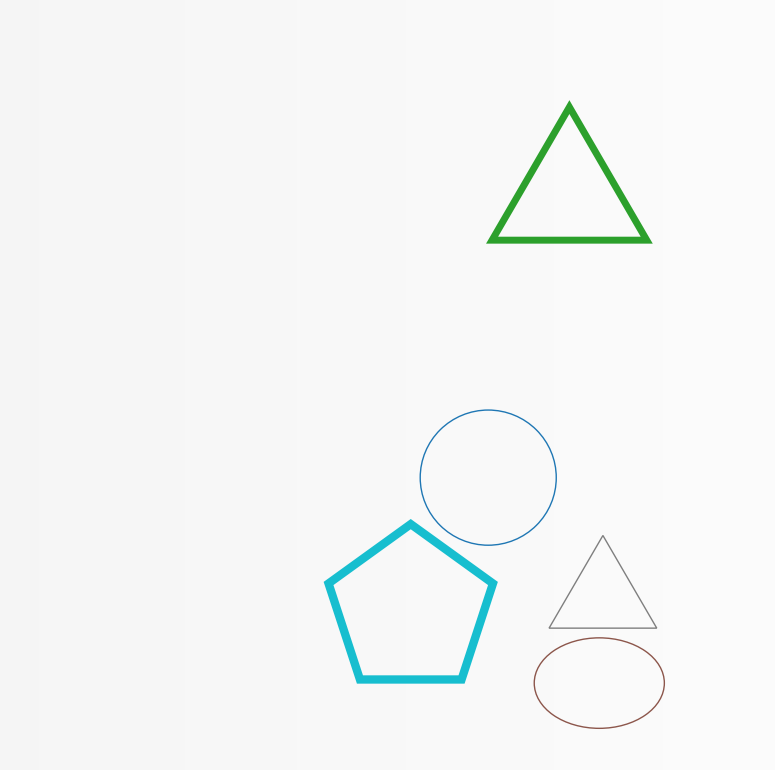[{"shape": "circle", "thickness": 0.5, "radius": 0.44, "center": [0.63, 0.38]}, {"shape": "triangle", "thickness": 2.5, "radius": 0.58, "center": [0.735, 0.746]}, {"shape": "oval", "thickness": 0.5, "radius": 0.42, "center": [0.773, 0.113]}, {"shape": "triangle", "thickness": 0.5, "radius": 0.4, "center": [0.778, 0.224]}, {"shape": "pentagon", "thickness": 3, "radius": 0.56, "center": [0.53, 0.208]}]